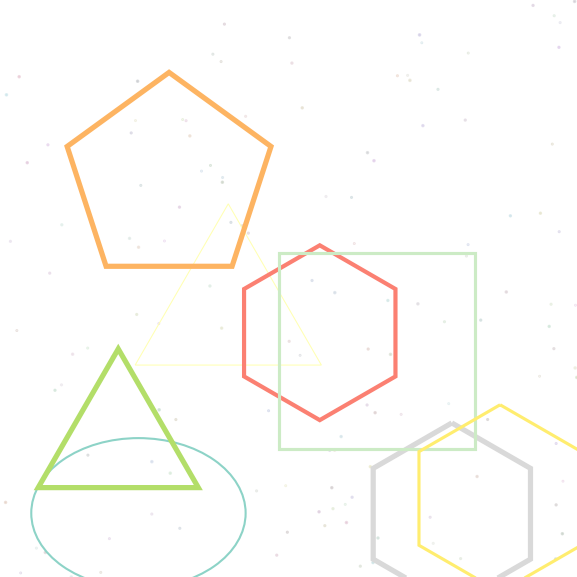[{"shape": "oval", "thickness": 1, "radius": 0.93, "center": [0.24, 0.111]}, {"shape": "triangle", "thickness": 0.5, "radius": 0.93, "center": [0.395, 0.46]}, {"shape": "hexagon", "thickness": 2, "radius": 0.76, "center": [0.554, 0.423]}, {"shape": "pentagon", "thickness": 2.5, "radius": 0.93, "center": [0.293, 0.688]}, {"shape": "triangle", "thickness": 2.5, "radius": 0.8, "center": [0.205, 0.235]}, {"shape": "hexagon", "thickness": 2.5, "radius": 0.79, "center": [0.782, 0.11]}, {"shape": "square", "thickness": 1.5, "radius": 0.85, "center": [0.653, 0.392]}, {"shape": "hexagon", "thickness": 1.5, "radius": 0.81, "center": [0.866, 0.136]}]